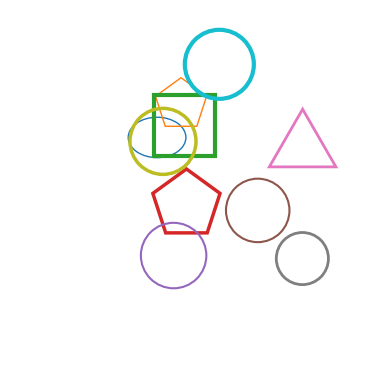[{"shape": "oval", "thickness": 1, "radius": 0.37, "center": [0.408, 0.643]}, {"shape": "pentagon", "thickness": 1, "radius": 0.35, "center": [0.47, 0.728]}, {"shape": "square", "thickness": 3, "radius": 0.4, "center": [0.479, 0.675]}, {"shape": "pentagon", "thickness": 2.5, "radius": 0.46, "center": [0.484, 0.469]}, {"shape": "circle", "thickness": 1.5, "radius": 0.43, "center": [0.451, 0.336]}, {"shape": "circle", "thickness": 1.5, "radius": 0.41, "center": [0.669, 0.453]}, {"shape": "triangle", "thickness": 2, "radius": 0.5, "center": [0.786, 0.617]}, {"shape": "circle", "thickness": 2, "radius": 0.34, "center": [0.785, 0.328]}, {"shape": "circle", "thickness": 2.5, "radius": 0.43, "center": [0.423, 0.633]}, {"shape": "circle", "thickness": 3, "radius": 0.45, "center": [0.57, 0.833]}]